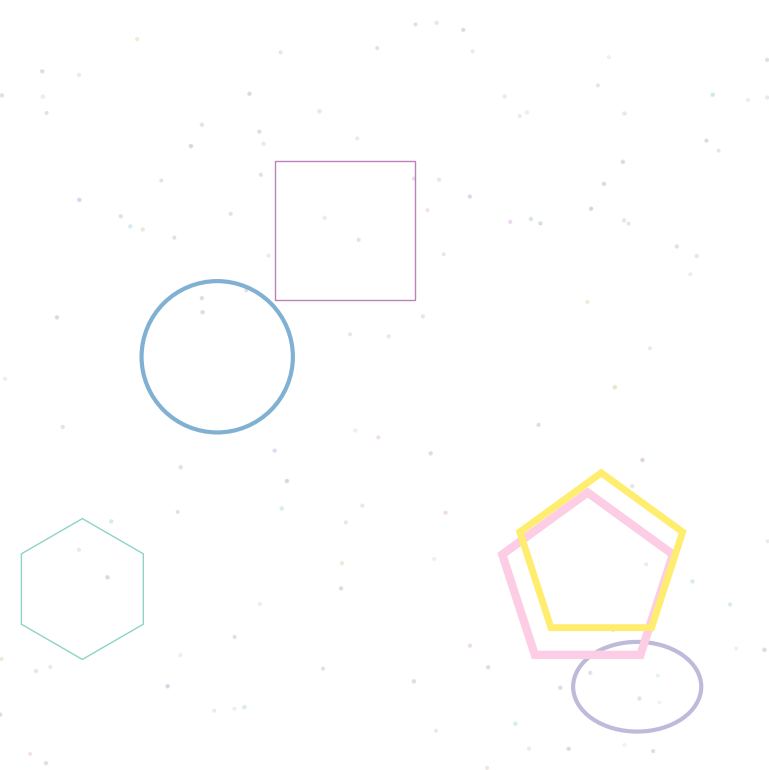[{"shape": "hexagon", "thickness": 0.5, "radius": 0.46, "center": [0.107, 0.235]}, {"shape": "oval", "thickness": 1.5, "radius": 0.42, "center": [0.828, 0.108]}, {"shape": "circle", "thickness": 1.5, "radius": 0.49, "center": [0.282, 0.537]}, {"shape": "pentagon", "thickness": 3, "radius": 0.58, "center": [0.763, 0.244]}, {"shape": "square", "thickness": 0.5, "radius": 0.45, "center": [0.448, 0.701]}, {"shape": "pentagon", "thickness": 2.5, "radius": 0.56, "center": [0.781, 0.275]}]